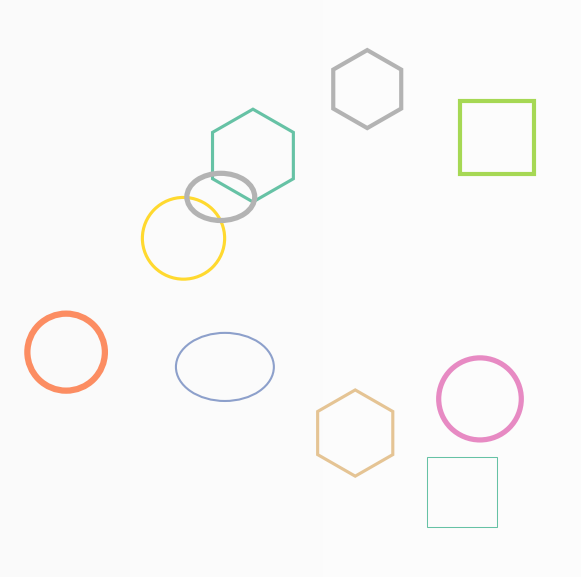[{"shape": "hexagon", "thickness": 1.5, "radius": 0.4, "center": [0.435, 0.73]}, {"shape": "square", "thickness": 0.5, "radius": 0.3, "center": [0.795, 0.147]}, {"shape": "circle", "thickness": 3, "radius": 0.33, "center": [0.114, 0.389]}, {"shape": "oval", "thickness": 1, "radius": 0.42, "center": [0.387, 0.364]}, {"shape": "circle", "thickness": 2.5, "radius": 0.36, "center": [0.826, 0.308]}, {"shape": "square", "thickness": 2, "radius": 0.32, "center": [0.855, 0.761]}, {"shape": "circle", "thickness": 1.5, "radius": 0.35, "center": [0.316, 0.586]}, {"shape": "hexagon", "thickness": 1.5, "radius": 0.37, "center": [0.611, 0.249]}, {"shape": "oval", "thickness": 2.5, "radius": 0.29, "center": [0.38, 0.658]}, {"shape": "hexagon", "thickness": 2, "radius": 0.34, "center": [0.632, 0.845]}]